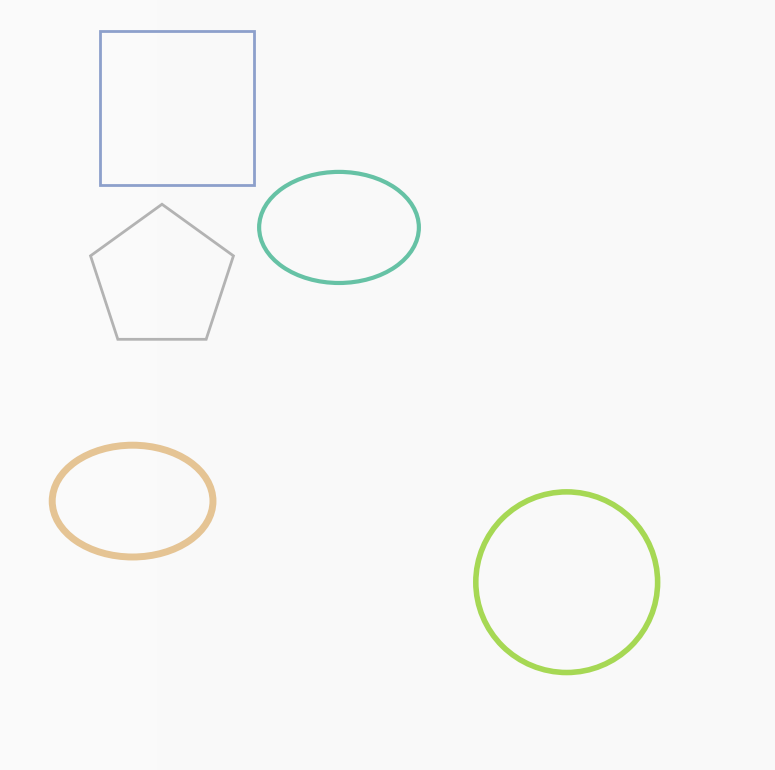[{"shape": "oval", "thickness": 1.5, "radius": 0.52, "center": [0.437, 0.705]}, {"shape": "square", "thickness": 1, "radius": 0.5, "center": [0.228, 0.86]}, {"shape": "circle", "thickness": 2, "radius": 0.59, "center": [0.731, 0.244]}, {"shape": "oval", "thickness": 2.5, "radius": 0.52, "center": [0.171, 0.349]}, {"shape": "pentagon", "thickness": 1, "radius": 0.48, "center": [0.209, 0.638]}]